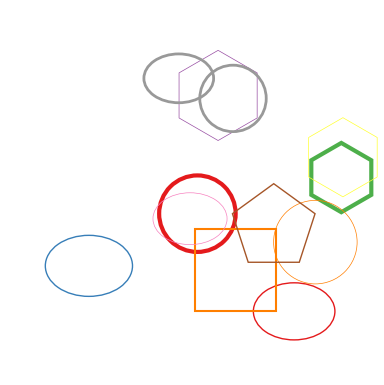[{"shape": "oval", "thickness": 1, "radius": 0.53, "center": [0.764, 0.191]}, {"shape": "circle", "thickness": 3, "radius": 0.5, "center": [0.513, 0.445]}, {"shape": "oval", "thickness": 1, "radius": 0.57, "center": [0.231, 0.309]}, {"shape": "hexagon", "thickness": 3, "radius": 0.45, "center": [0.887, 0.539]}, {"shape": "hexagon", "thickness": 0.5, "radius": 0.59, "center": [0.567, 0.752]}, {"shape": "circle", "thickness": 0.5, "radius": 0.54, "center": [0.819, 0.371]}, {"shape": "square", "thickness": 1.5, "radius": 0.53, "center": [0.612, 0.299]}, {"shape": "hexagon", "thickness": 0.5, "radius": 0.51, "center": [0.891, 0.592]}, {"shape": "pentagon", "thickness": 1, "radius": 0.56, "center": [0.711, 0.41]}, {"shape": "oval", "thickness": 0.5, "radius": 0.48, "center": [0.494, 0.432]}, {"shape": "oval", "thickness": 2, "radius": 0.45, "center": [0.464, 0.797]}, {"shape": "circle", "thickness": 2, "radius": 0.43, "center": [0.605, 0.744]}]